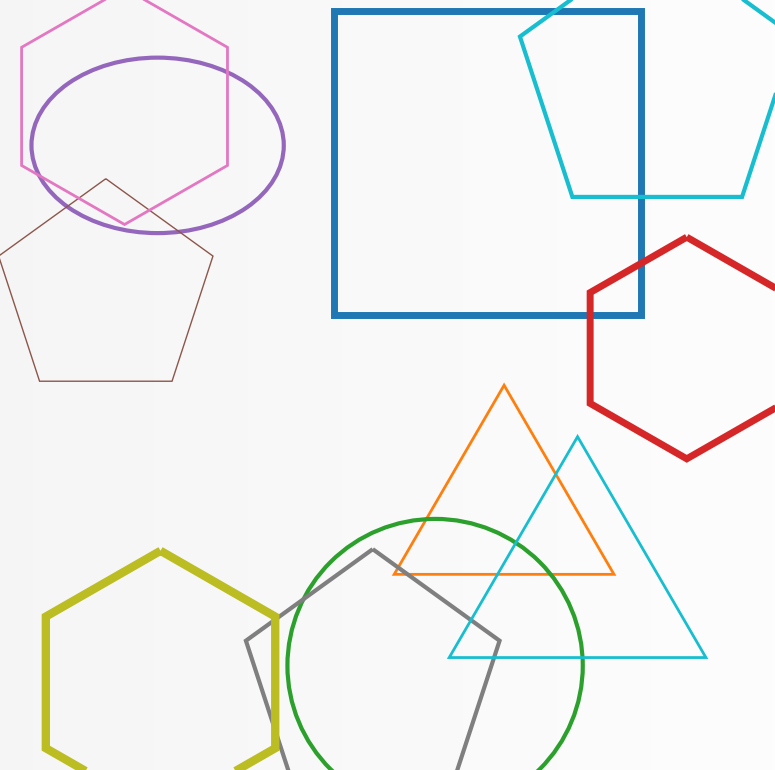[{"shape": "square", "thickness": 2.5, "radius": 0.99, "center": [0.629, 0.789]}, {"shape": "triangle", "thickness": 1, "radius": 0.82, "center": [0.65, 0.336]}, {"shape": "circle", "thickness": 1.5, "radius": 0.95, "center": [0.561, 0.136]}, {"shape": "hexagon", "thickness": 2.5, "radius": 0.72, "center": [0.886, 0.548]}, {"shape": "oval", "thickness": 1.5, "radius": 0.81, "center": [0.203, 0.811]}, {"shape": "pentagon", "thickness": 0.5, "radius": 0.73, "center": [0.137, 0.623]}, {"shape": "hexagon", "thickness": 1, "radius": 0.77, "center": [0.161, 0.862]}, {"shape": "pentagon", "thickness": 1.5, "radius": 0.86, "center": [0.481, 0.115]}, {"shape": "hexagon", "thickness": 3, "radius": 0.85, "center": [0.207, 0.114]}, {"shape": "triangle", "thickness": 1, "radius": 0.96, "center": [0.745, 0.242]}, {"shape": "pentagon", "thickness": 1.5, "radius": 0.93, "center": [0.848, 0.895]}]